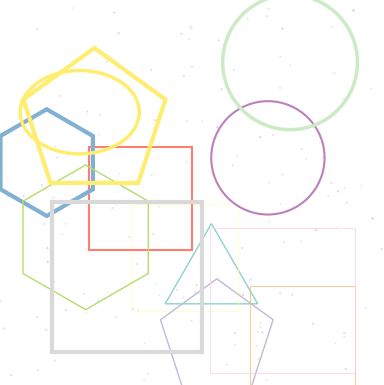[{"shape": "triangle", "thickness": 1, "radius": 0.69, "center": [0.549, 0.28]}, {"shape": "square", "thickness": 0.5, "radius": 0.7, "center": [0.48, 0.331]}, {"shape": "pentagon", "thickness": 1, "radius": 0.77, "center": [0.563, 0.122]}, {"shape": "square", "thickness": 1.5, "radius": 0.67, "center": [0.366, 0.484]}, {"shape": "hexagon", "thickness": 3, "radius": 0.69, "center": [0.121, 0.578]}, {"shape": "square", "thickness": 0.5, "radius": 0.68, "center": [0.786, 0.121]}, {"shape": "hexagon", "thickness": 1, "radius": 0.94, "center": [0.222, 0.384]}, {"shape": "square", "thickness": 0.5, "radius": 0.94, "center": [0.734, 0.22]}, {"shape": "square", "thickness": 3, "radius": 0.97, "center": [0.329, 0.281]}, {"shape": "circle", "thickness": 1.5, "radius": 0.74, "center": [0.696, 0.59]}, {"shape": "circle", "thickness": 2.5, "radius": 0.88, "center": [0.753, 0.838]}, {"shape": "oval", "thickness": 2.5, "radius": 0.77, "center": [0.207, 0.709]}, {"shape": "pentagon", "thickness": 3, "radius": 0.97, "center": [0.245, 0.682]}]